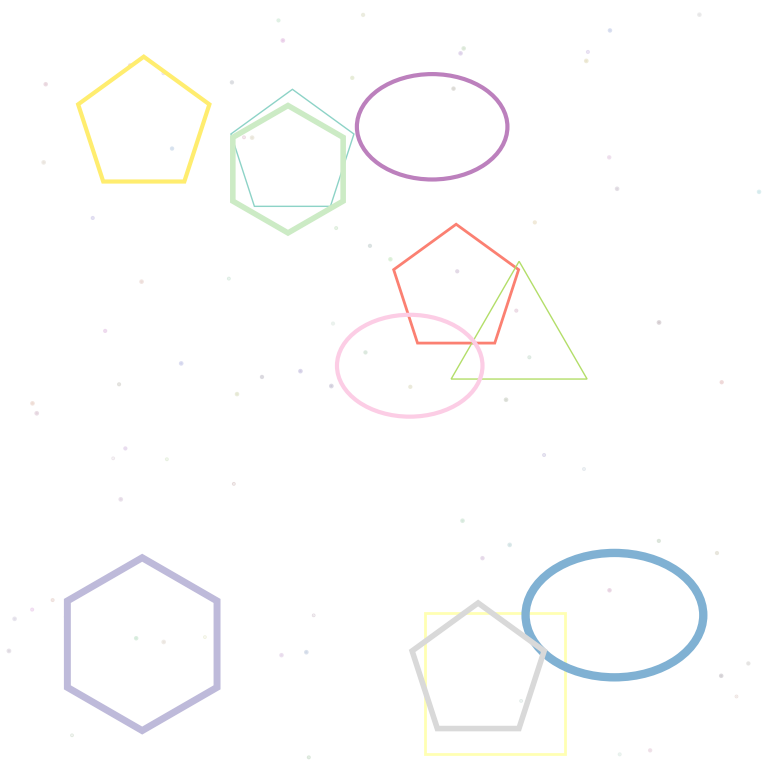[{"shape": "pentagon", "thickness": 0.5, "radius": 0.42, "center": [0.38, 0.8]}, {"shape": "square", "thickness": 1, "radius": 0.46, "center": [0.643, 0.113]}, {"shape": "hexagon", "thickness": 2.5, "radius": 0.56, "center": [0.185, 0.163]}, {"shape": "pentagon", "thickness": 1, "radius": 0.43, "center": [0.592, 0.623]}, {"shape": "oval", "thickness": 3, "radius": 0.58, "center": [0.798, 0.201]}, {"shape": "triangle", "thickness": 0.5, "radius": 0.51, "center": [0.674, 0.559]}, {"shape": "oval", "thickness": 1.5, "radius": 0.47, "center": [0.532, 0.525]}, {"shape": "pentagon", "thickness": 2, "radius": 0.45, "center": [0.621, 0.127]}, {"shape": "oval", "thickness": 1.5, "radius": 0.49, "center": [0.561, 0.835]}, {"shape": "hexagon", "thickness": 2, "radius": 0.41, "center": [0.374, 0.78]}, {"shape": "pentagon", "thickness": 1.5, "radius": 0.45, "center": [0.187, 0.837]}]